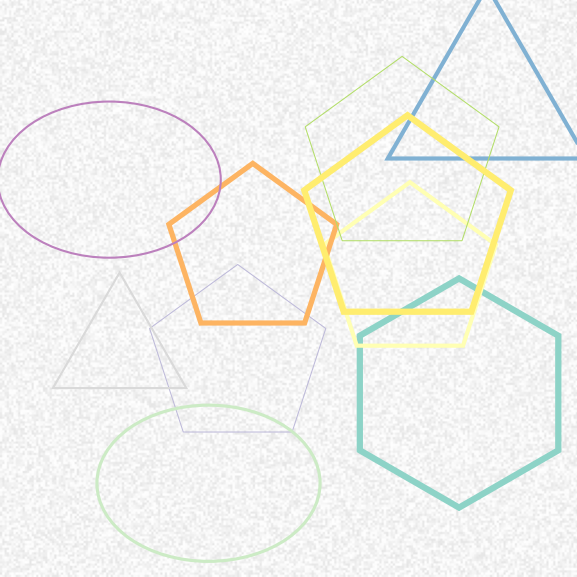[{"shape": "hexagon", "thickness": 3, "radius": 0.99, "center": [0.795, 0.319]}, {"shape": "pentagon", "thickness": 2, "radius": 0.78, "center": [0.71, 0.527]}, {"shape": "pentagon", "thickness": 0.5, "radius": 0.8, "center": [0.412, 0.381]}, {"shape": "triangle", "thickness": 2, "radius": 0.99, "center": [0.843, 0.824]}, {"shape": "pentagon", "thickness": 2.5, "radius": 0.76, "center": [0.438, 0.563]}, {"shape": "pentagon", "thickness": 0.5, "radius": 0.88, "center": [0.696, 0.725]}, {"shape": "triangle", "thickness": 1, "radius": 0.67, "center": [0.207, 0.394]}, {"shape": "oval", "thickness": 1, "radius": 0.97, "center": [0.189, 0.688]}, {"shape": "oval", "thickness": 1.5, "radius": 0.97, "center": [0.361, 0.162]}, {"shape": "pentagon", "thickness": 3, "radius": 0.94, "center": [0.706, 0.611]}]